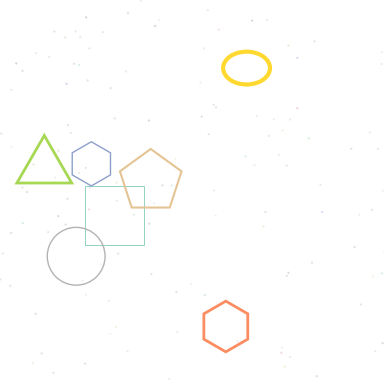[{"shape": "square", "thickness": 0.5, "radius": 0.39, "center": [0.298, 0.441]}, {"shape": "hexagon", "thickness": 2, "radius": 0.33, "center": [0.587, 0.152]}, {"shape": "hexagon", "thickness": 1, "radius": 0.29, "center": [0.237, 0.574]}, {"shape": "triangle", "thickness": 2, "radius": 0.41, "center": [0.115, 0.566]}, {"shape": "oval", "thickness": 3, "radius": 0.3, "center": [0.64, 0.823]}, {"shape": "pentagon", "thickness": 1.5, "radius": 0.42, "center": [0.392, 0.529]}, {"shape": "circle", "thickness": 1, "radius": 0.38, "center": [0.198, 0.334]}]